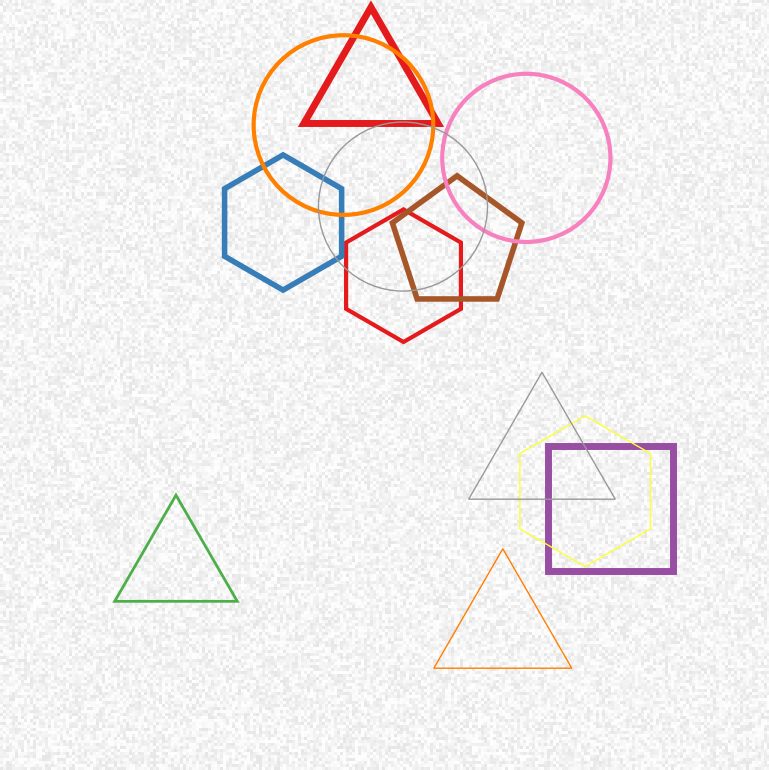[{"shape": "triangle", "thickness": 2.5, "radius": 0.5, "center": [0.482, 0.89]}, {"shape": "hexagon", "thickness": 1.5, "radius": 0.43, "center": [0.524, 0.642]}, {"shape": "hexagon", "thickness": 2, "radius": 0.44, "center": [0.368, 0.711]}, {"shape": "triangle", "thickness": 1, "radius": 0.46, "center": [0.229, 0.265]}, {"shape": "square", "thickness": 2.5, "radius": 0.4, "center": [0.793, 0.339]}, {"shape": "circle", "thickness": 1.5, "radius": 0.58, "center": [0.446, 0.838]}, {"shape": "triangle", "thickness": 0.5, "radius": 0.52, "center": [0.653, 0.184]}, {"shape": "hexagon", "thickness": 0.5, "radius": 0.49, "center": [0.76, 0.362]}, {"shape": "pentagon", "thickness": 2, "radius": 0.44, "center": [0.594, 0.683]}, {"shape": "circle", "thickness": 1.5, "radius": 0.55, "center": [0.684, 0.795]}, {"shape": "circle", "thickness": 0.5, "radius": 0.55, "center": [0.523, 0.732]}, {"shape": "triangle", "thickness": 0.5, "radius": 0.55, "center": [0.704, 0.407]}]